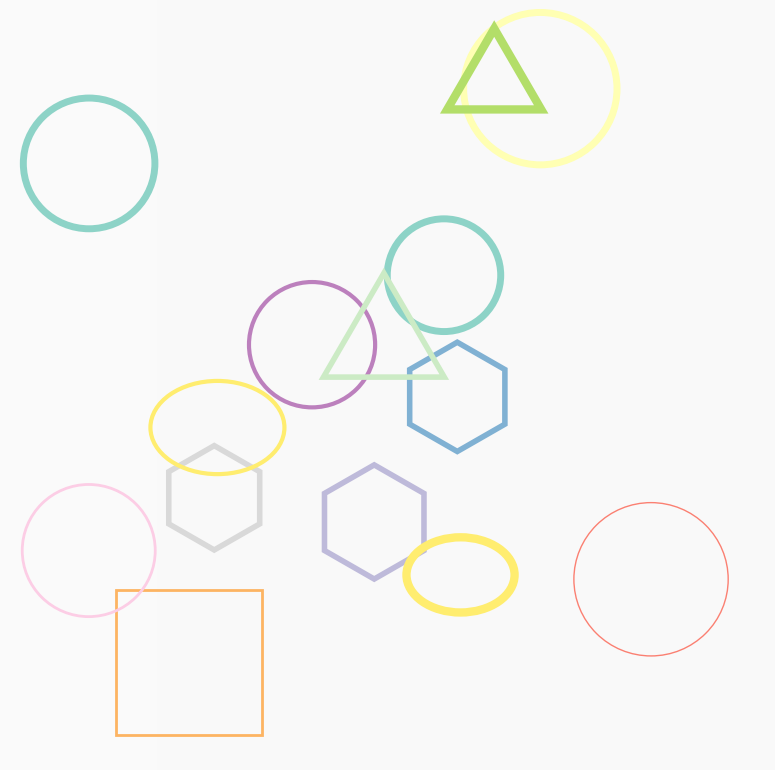[{"shape": "circle", "thickness": 2.5, "radius": 0.37, "center": [0.573, 0.643]}, {"shape": "circle", "thickness": 2.5, "radius": 0.42, "center": [0.115, 0.788]}, {"shape": "circle", "thickness": 2.5, "radius": 0.49, "center": [0.697, 0.885]}, {"shape": "hexagon", "thickness": 2, "radius": 0.37, "center": [0.483, 0.322]}, {"shape": "circle", "thickness": 0.5, "radius": 0.5, "center": [0.84, 0.248]}, {"shape": "hexagon", "thickness": 2, "radius": 0.35, "center": [0.59, 0.485]}, {"shape": "square", "thickness": 1, "radius": 0.47, "center": [0.244, 0.139]}, {"shape": "triangle", "thickness": 3, "radius": 0.35, "center": [0.638, 0.893]}, {"shape": "circle", "thickness": 1, "radius": 0.43, "center": [0.115, 0.285]}, {"shape": "hexagon", "thickness": 2, "radius": 0.34, "center": [0.276, 0.354]}, {"shape": "circle", "thickness": 1.5, "radius": 0.41, "center": [0.403, 0.552]}, {"shape": "triangle", "thickness": 2, "radius": 0.45, "center": [0.495, 0.555]}, {"shape": "oval", "thickness": 3, "radius": 0.35, "center": [0.594, 0.253]}, {"shape": "oval", "thickness": 1.5, "radius": 0.43, "center": [0.281, 0.445]}]